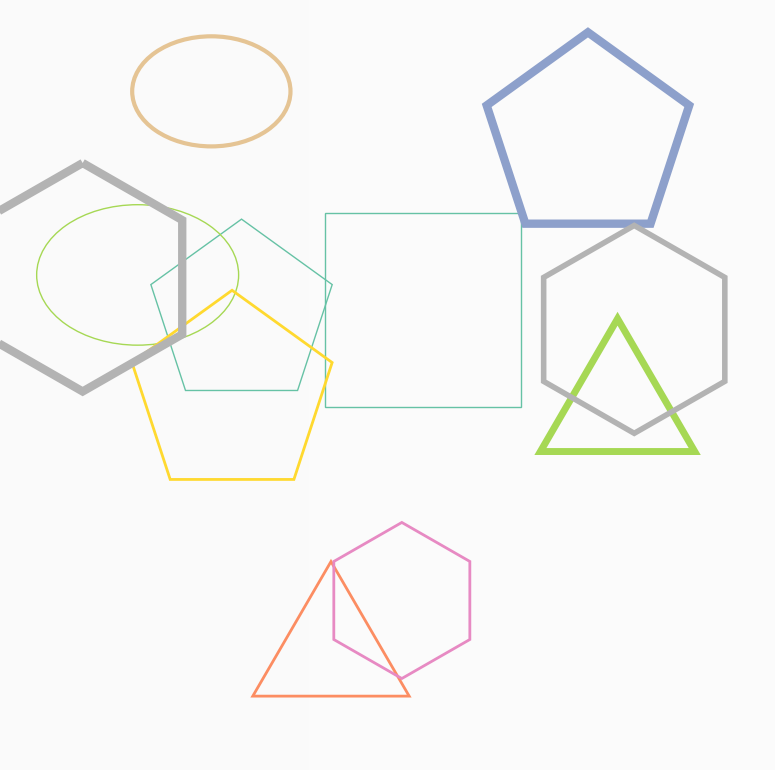[{"shape": "pentagon", "thickness": 0.5, "radius": 0.62, "center": [0.312, 0.592]}, {"shape": "square", "thickness": 0.5, "radius": 0.63, "center": [0.546, 0.597]}, {"shape": "triangle", "thickness": 1, "radius": 0.58, "center": [0.427, 0.154]}, {"shape": "pentagon", "thickness": 3, "radius": 0.69, "center": [0.759, 0.821]}, {"shape": "hexagon", "thickness": 1, "radius": 0.51, "center": [0.518, 0.22]}, {"shape": "oval", "thickness": 0.5, "radius": 0.65, "center": [0.178, 0.643]}, {"shape": "triangle", "thickness": 2.5, "radius": 0.57, "center": [0.797, 0.471]}, {"shape": "pentagon", "thickness": 1, "radius": 0.68, "center": [0.299, 0.487]}, {"shape": "oval", "thickness": 1.5, "radius": 0.51, "center": [0.273, 0.881]}, {"shape": "hexagon", "thickness": 3, "radius": 0.74, "center": [0.107, 0.64]}, {"shape": "hexagon", "thickness": 2, "radius": 0.67, "center": [0.818, 0.572]}]